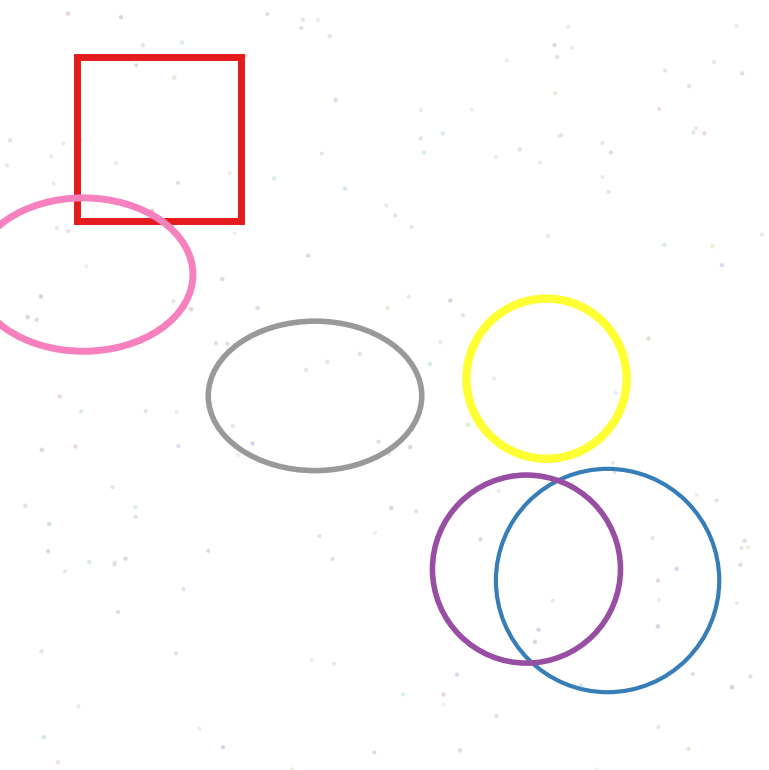[{"shape": "square", "thickness": 2.5, "radius": 0.53, "center": [0.207, 0.82]}, {"shape": "circle", "thickness": 1.5, "radius": 0.73, "center": [0.789, 0.246]}, {"shape": "circle", "thickness": 2, "radius": 0.61, "center": [0.684, 0.261]}, {"shape": "circle", "thickness": 3, "radius": 0.52, "center": [0.71, 0.508]}, {"shape": "oval", "thickness": 2.5, "radius": 0.71, "center": [0.108, 0.643]}, {"shape": "oval", "thickness": 2, "radius": 0.69, "center": [0.409, 0.486]}]